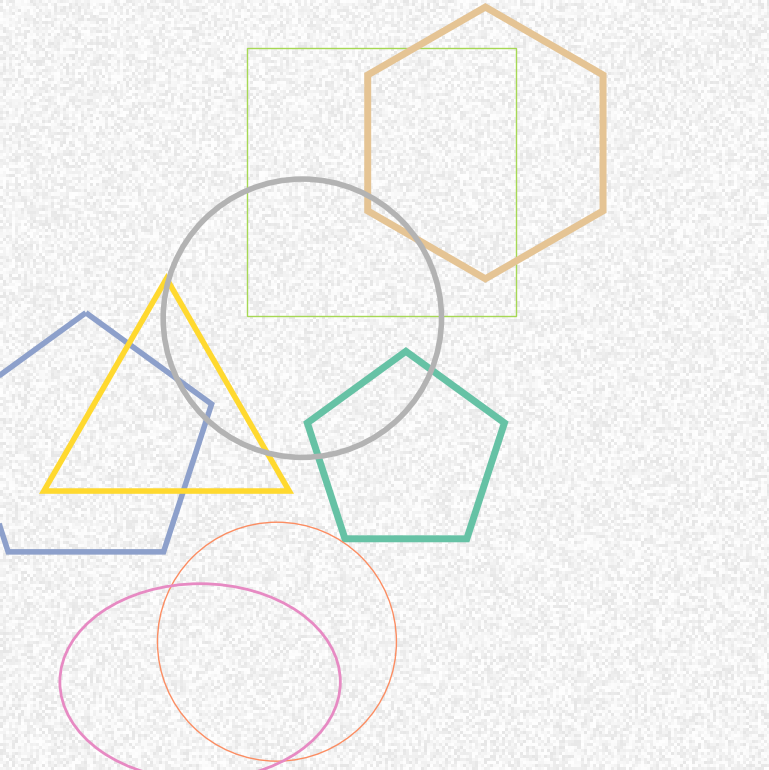[{"shape": "pentagon", "thickness": 2.5, "radius": 0.67, "center": [0.527, 0.409]}, {"shape": "circle", "thickness": 0.5, "radius": 0.78, "center": [0.36, 0.167]}, {"shape": "pentagon", "thickness": 2, "radius": 0.86, "center": [0.112, 0.422]}, {"shape": "oval", "thickness": 1, "radius": 0.91, "center": [0.26, 0.114]}, {"shape": "square", "thickness": 0.5, "radius": 0.87, "center": [0.495, 0.764]}, {"shape": "triangle", "thickness": 2, "radius": 0.92, "center": [0.216, 0.454]}, {"shape": "hexagon", "thickness": 2.5, "radius": 0.88, "center": [0.63, 0.814]}, {"shape": "circle", "thickness": 2, "radius": 0.9, "center": [0.393, 0.587]}]